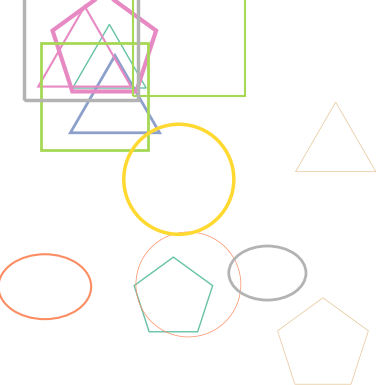[{"shape": "triangle", "thickness": 1, "radius": 0.55, "center": [0.284, 0.826]}, {"shape": "pentagon", "thickness": 1, "radius": 0.54, "center": [0.45, 0.225]}, {"shape": "circle", "thickness": 0.5, "radius": 0.68, "center": [0.489, 0.261]}, {"shape": "oval", "thickness": 1.5, "radius": 0.6, "center": [0.116, 0.255]}, {"shape": "triangle", "thickness": 2, "radius": 0.67, "center": [0.299, 0.722]}, {"shape": "triangle", "thickness": 1.5, "radius": 0.7, "center": [0.22, 0.845]}, {"shape": "pentagon", "thickness": 3, "radius": 0.71, "center": [0.271, 0.877]}, {"shape": "square", "thickness": 2, "radius": 0.69, "center": [0.245, 0.749]}, {"shape": "square", "thickness": 1.5, "radius": 0.73, "center": [0.491, 0.898]}, {"shape": "circle", "thickness": 2.5, "radius": 0.71, "center": [0.464, 0.534]}, {"shape": "pentagon", "thickness": 0.5, "radius": 0.62, "center": [0.839, 0.102]}, {"shape": "triangle", "thickness": 0.5, "radius": 0.6, "center": [0.872, 0.614]}, {"shape": "oval", "thickness": 2, "radius": 0.5, "center": [0.695, 0.291]}, {"shape": "square", "thickness": 2.5, "radius": 0.74, "center": [0.21, 0.889]}]